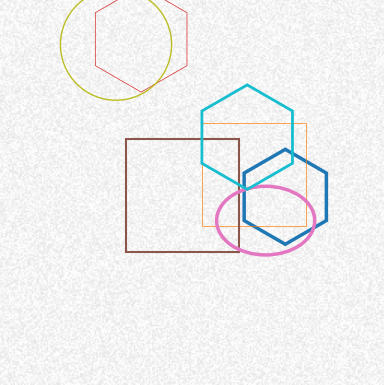[{"shape": "hexagon", "thickness": 2.5, "radius": 0.62, "center": [0.741, 0.489]}, {"shape": "square", "thickness": 0.5, "radius": 0.67, "center": [0.66, 0.547]}, {"shape": "hexagon", "thickness": 0.5, "radius": 0.69, "center": [0.367, 0.898]}, {"shape": "square", "thickness": 1.5, "radius": 0.73, "center": [0.474, 0.492]}, {"shape": "oval", "thickness": 2.5, "radius": 0.64, "center": [0.69, 0.427]}, {"shape": "circle", "thickness": 1, "radius": 0.72, "center": [0.301, 0.884]}, {"shape": "hexagon", "thickness": 2, "radius": 0.68, "center": [0.642, 0.644]}]